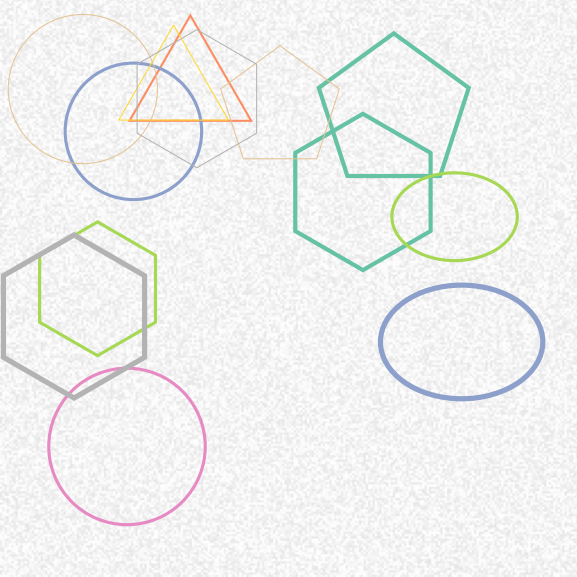[{"shape": "hexagon", "thickness": 2, "radius": 0.68, "center": [0.628, 0.667]}, {"shape": "pentagon", "thickness": 2, "radius": 0.68, "center": [0.682, 0.805]}, {"shape": "triangle", "thickness": 1, "radius": 0.61, "center": [0.33, 0.851]}, {"shape": "oval", "thickness": 2.5, "radius": 0.7, "center": [0.799, 0.407]}, {"shape": "circle", "thickness": 1.5, "radius": 0.59, "center": [0.231, 0.772]}, {"shape": "circle", "thickness": 1.5, "radius": 0.68, "center": [0.22, 0.226]}, {"shape": "oval", "thickness": 1.5, "radius": 0.54, "center": [0.787, 0.624]}, {"shape": "hexagon", "thickness": 1.5, "radius": 0.58, "center": [0.169, 0.499]}, {"shape": "triangle", "thickness": 0.5, "radius": 0.55, "center": [0.301, 0.846]}, {"shape": "pentagon", "thickness": 0.5, "radius": 0.54, "center": [0.485, 0.812]}, {"shape": "circle", "thickness": 0.5, "radius": 0.65, "center": [0.143, 0.845]}, {"shape": "hexagon", "thickness": 0.5, "radius": 0.6, "center": [0.341, 0.828]}, {"shape": "hexagon", "thickness": 2.5, "radius": 0.71, "center": [0.128, 0.451]}]